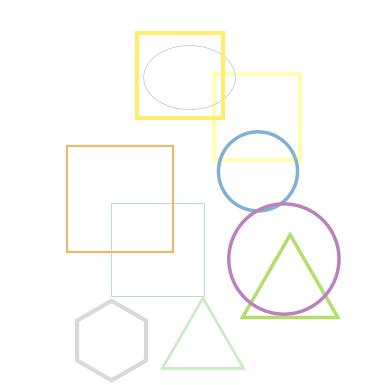[{"shape": "square", "thickness": 0.5, "radius": 0.6, "center": [0.409, 0.352]}, {"shape": "square", "thickness": 3, "radius": 0.56, "center": [0.668, 0.695]}, {"shape": "oval", "thickness": 0.5, "radius": 0.59, "center": [0.492, 0.798]}, {"shape": "circle", "thickness": 2.5, "radius": 0.51, "center": [0.67, 0.555]}, {"shape": "square", "thickness": 1.5, "radius": 0.69, "center": [0.313, 0.482]}, {"shape": "triangle", "thickness": 2.5, "radius": 0.72, "center": [0.754, 0.247]}, {"shape": "hexagon", "thickness": 3, "radius": 0.52, "center": [0.29, 0.115]}, {"shape": "circle", "thickness": 2.5, "radius": 0.72, "center": [0.737, 0.327]}, {"shape": "triangle", "thickness": 2, "radius": 0.61, "center": [0.527, 0.104]}, {"shape": "square", "thickness": 3, "radius": 0.56, "center": [0.468, 0.804]}]